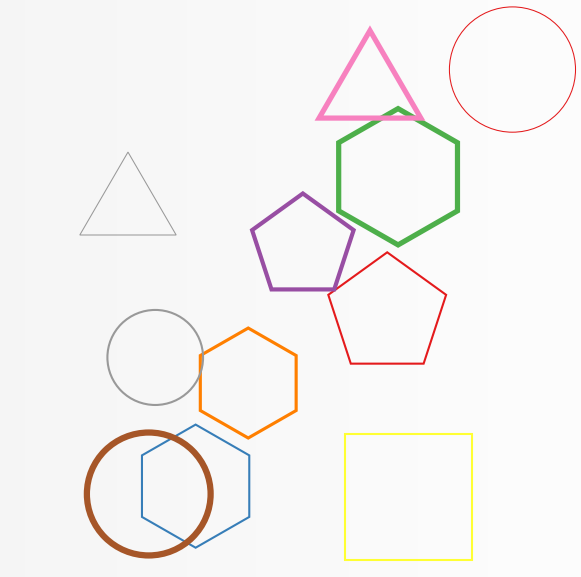[{"shape": "pentagon", "thickness": 1, "radius": 0.53, "center": [0.666, 0.456]}, {"shape": "circle", "thickness": 0.5, "radius": 0.54, "center": [0.882, 0.879]}, {"shape": "hexagon", "thickness": 1, "radius": 0.53, "center": [0.337, 0.157]}, {"shape": "hexagon", "thickness": 2.5, "radius": 0.59, "center": [0.685, 0.693]}, {"shape": "pentagon", "thickness": 2, "radius": 0.46, "center": [0.521, 0.572]}, {"shape": "hexagon", "thickness": 1.5, "radius": 0.48, "center": [0.427, 0.336]}, {"shape": "square", "thickness": 1, "radius": 0.55, "center": [0.702, 0.139]}, {"shape": "circle", "thickness": 3, "radius": 0.53, "center": [0.256, 0.144]}, {"shape": "triangle", "thickness": 2.5, "radius": 0.51, "center": [0.636, 0.845]}, {"shape": "circle", "thickness": 1, "radius": 0.41, "center": [0.267, 0.38]}, {"shape": "triangle", "thickness": 0.5, "radius": 0.48, "center": [0.22, 0.64]}]